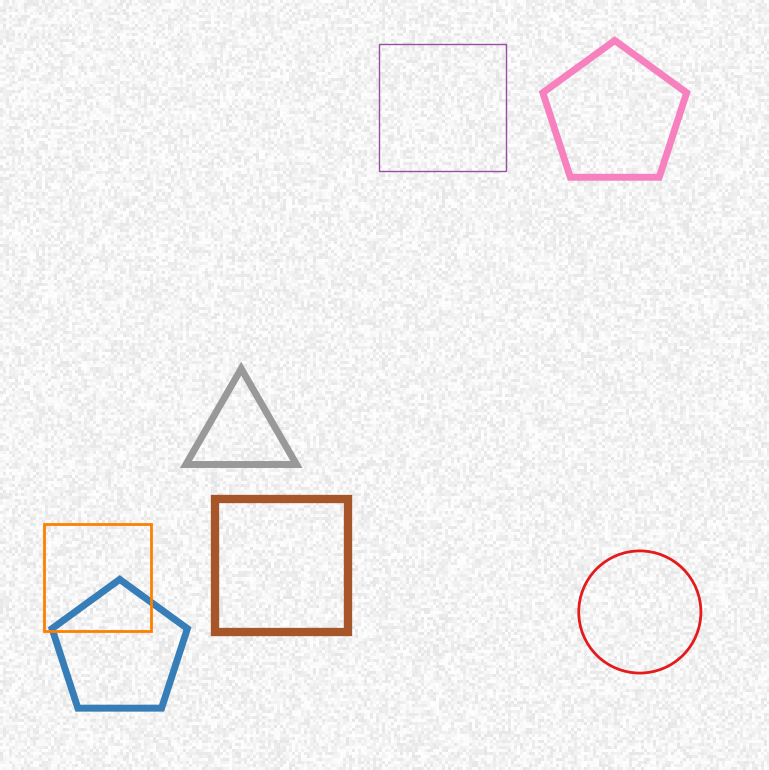[{"shape": "circle", "thickness": 1, "radius": 0.4, "center": [0.831, 0.205]}, {"shape": "pentagon", "thickness": 2.5, "radius": 0.46, "center": [0.155, 0.155]}, {"shape": "square", "thickness": 0.5, "radius": 0.41, "center": [0.574, 0.86]}, {"shape": "square", "thickness": 1, "radius": 0.35, "center": [0.127, 0.25]}, {"shape": "square", "thickness": 3, "radius": 0.43, "center": [0.365, 0.266]}, {"shape": "pentagon", "thickness": 2.5, "radius": 0.49, "center": [0.798, 0.849]}, {"shape": "triangle", "thickness": 2.5, "radius": 0.41, "center": [0.313, 0.438]}]